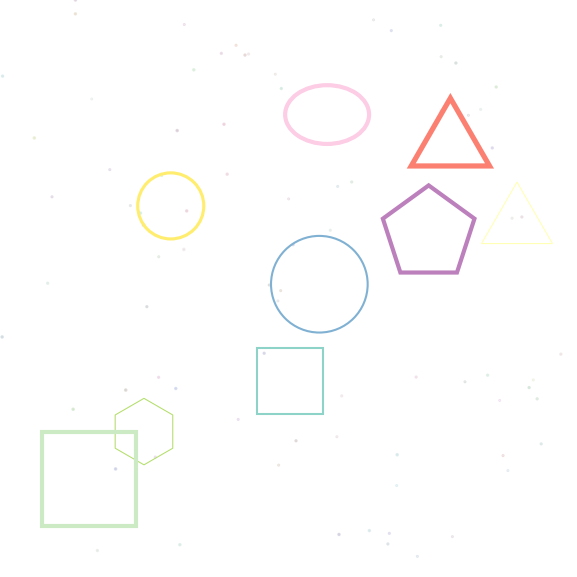[{"shape": "square", "thickness": 1, "radius": 0.29, "center": [0.502, 0.34]}, {"shape": "triangle", "thickness": 0.5, "radius": 0.35, "center": [0.895, 0.613]}, {"shape": "triangle", "thickness": 2.5, "radius": 0.39, "center": [0.78, 0.751]}, {"shape": "circle", "thickness": 1, "radius": 0.42, "center": [0.553, 0.507]}, {"shape": "hexagon", "thickness": 0.5, "radius": 0.29, "center": [0.249, 0.252]}, {"shape": "oval", "thickness": 2, "radius": 0.36, "center": [0.566, 0.801]}, {"shape": "pentagon", "thickness": 2, "radius": 0.42, "center": [0.742, 0.595]}, {"shape": "square", "thickness": 2, "radius": 0.41, "center": [0.154, 0.17]}, {"shape": "circle", "thickness": 1.5, "radius": 0.29, "center": [0.296, 0.643]}]